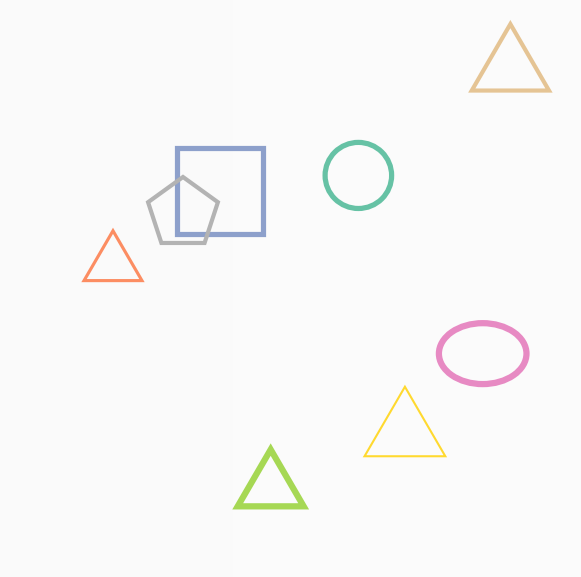[{"shape": "circle", "thickness": 2.5, "radius": 0.29, "center": [0.617, 0.695]}, {"shape": "triangle", "thickness": 1.5, "radius": 0.29, "center": [0.194, 0.542]}, {"shape": "square", "thickness": 2.5, "radius": 0.37, "center": [0.378, 0.668]}, {"shape": "oval", "thickness": 3, "radius": 0.38, "center": [0.83, 0.387]}, {"shape": "triangle", "thickness": 3, "radius": 0.33, "center": [0.466, 0.155]}, {"shape": "triangle", "thickness": 1, "radius": 0.4, "center": [0.697, 0.249]}, {"shape": "triangle", "thickness": 2, "radius": 0.38, "center": [0.878, 0.881]}, {"shape": "pentagon", "thickness": 2, "radius": 0.32, "center": [0.315, 0.629]}]